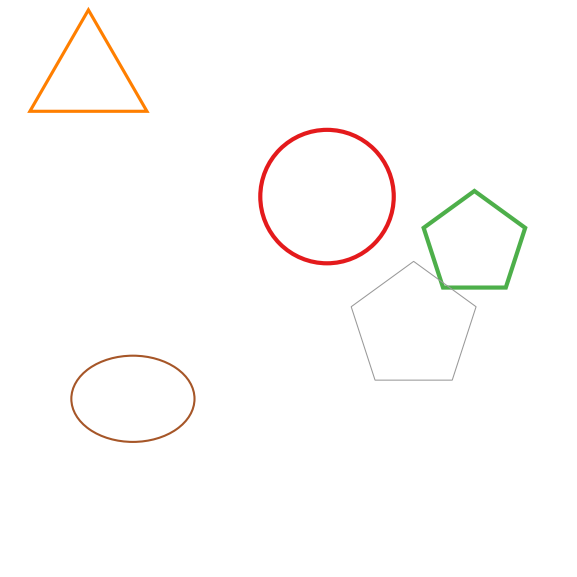[{"shape": "circle", "thickness": 2, "radius": 0.58, "center": [0.566, 0.659]}, {"shape": "pentagon", "thickness": 2, "radius": 0.46, "center": [0.821, 0.576]}, {"shape": "triangle", "thickness": 1.5, "radius": 0.59, "center": [0.153, 0.865]}, {"shape": "oval", "thickness": 1, "radius": 0.53, "center": [0.23, 0.309]}, {"shape": "pentagon", "thickness": 0.5, "radius": 0.57, "center": [0.716, 0.433]}]